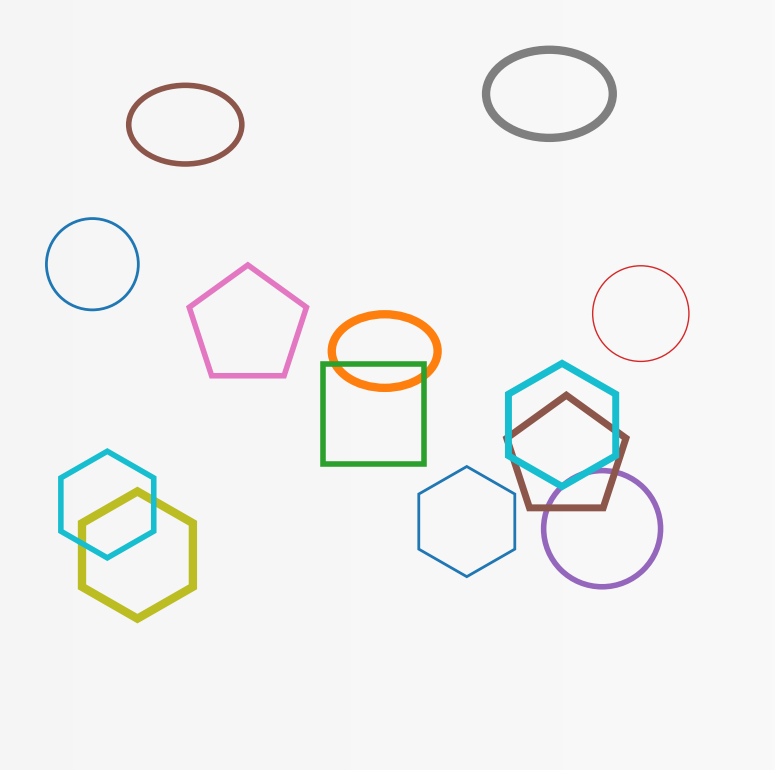[{"shape": "circle", "thickness": 1, "radius": 0.3, "center": [0.119, 0.657]}, {"shape": "hexagon", "thickness": 1, "radius": 0.36, "center": [0.602, 0.323]}, {"shape": "oval", "thickness": 3, "radius": 0.34, "center": [0.496, 0.544]}, {"shape": "square", "thickness": 2, "radius": 0.32, "center": [0.482, 0.463]}, {"shape": "circle", "thickness": 0.5, "radius": 0.31, "center": [0.827, 0.593]}, {"shape": "circle", "thickness": 2, "radius": 0.38, "center": [0.777, 0.313]}, {"shape": "oval", "thickness": 2, "radius": 0.36, "center": [0.239, 0.838]}, {"shape": "pentagon", "thickness": 2.5, "radius": 0.4, "center": [0.731, 0.406]}, {"shape": "pentagon", "thickness": 2, "radius": 0.4, "center": [0.32, 0.576]}, {"shape": "oval", "thickness": 3, "radius": 0.41, "center": [0.709, 0.878]}, {"shape": "hexagon", "thickness": 3, "radius": 0.41, "center": [0.177, 0.279]}, {"shape": "hexagon", "thickness": 2, "radius": 0.35, "center": [0.138, 0.345]}, {"shape": "hexagon", "thickness": 2.5, "radius": 0.4, "center": [0.725, 0.448]}]